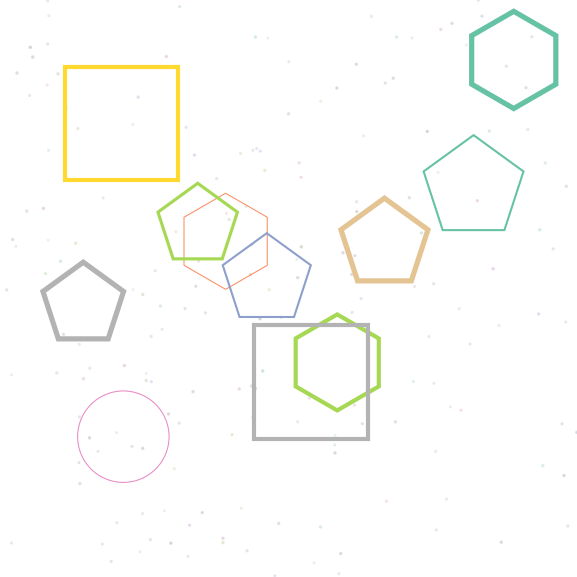[{"shape": "pentagon", "thickness": 1, "radius": 0.45, "center": [0.82, 0.674]}, {"shape": "hexagon", "thickness": 2.5, "radius": 0.42, "center": [0.89, 0.895]}, {"shape": "hexagon", "thickness": 0.5, "radius": 0.42, "center": [0.391, 0.581]}, {"shape": "pentagon", "thickness": 1, "radius": 0.4, "center": [0.462, 0.515]}, {"shape": "circle", "thickness": 0.5, "radius": 0.4, "center": [0.214, 0.243]}, {"shape": "hexagon", "thickness": 2, "radius": 0.42, "center": [0.584, 0.372]}, {"shape": "pentagon", "thickness": 1.5, "radius": 0.36, "center": [0.342, 0.609]}, {"shape": "square", "thickness": 2, "radius": 0.49, "center": [0.21, 0.786]}, {"shape": "pentagon", "thickness": 2.5, "radius": 0.4, "center": [0.666, 0.577]}, {"shape": "pentagon", "thickness": 2.5, "radius": 0.37, "center": [0.144, 0.472]}, {"shape": "square", "thickness": 2, "radius": 0.49, "center": [0.538, 0.337]}]